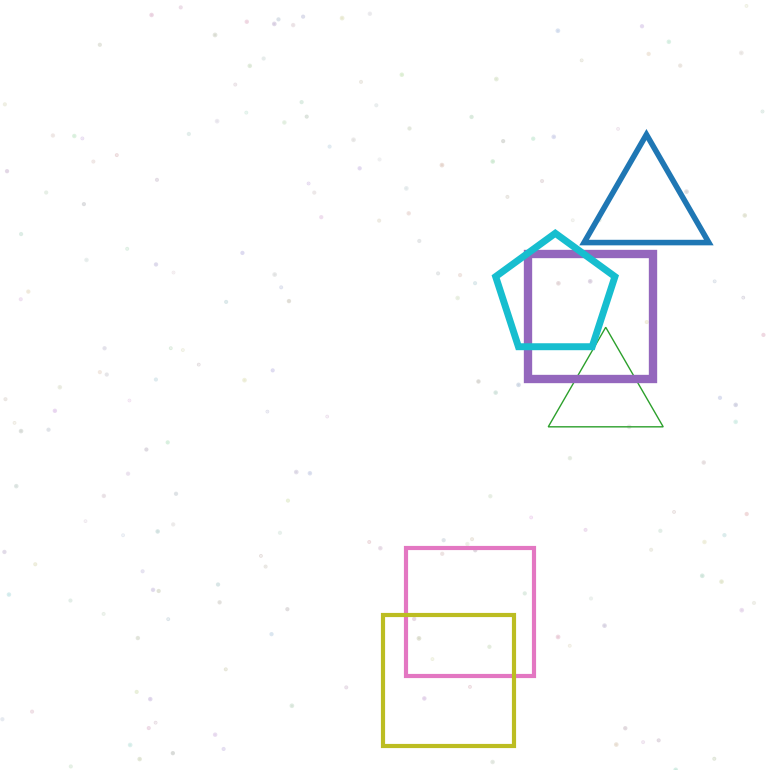[{"shape": "triangle", "thickness": 2, "radius": 0.47, "center": [0.84, 0.732]}, {"shape": "triangle", "thickness": 0.5, "radius": 0.43, "center": [0.787, 0.489]}, {"shape": "square", "thickness": 3, "radius": 0.41, "center": [0.767, 0.589]}, {"shape": "square", "thickness": 1.5, "radius": 0.42, "center": [0.61, 0.205]}, {"shape": "square", "thickness": 1.5, "radius": 0.43, "center": [0.582, 0.116]}, {"shape": "pentagon", "thickness": 2.5, "radius": 0.41, "center": [0.721, 0.616]}]